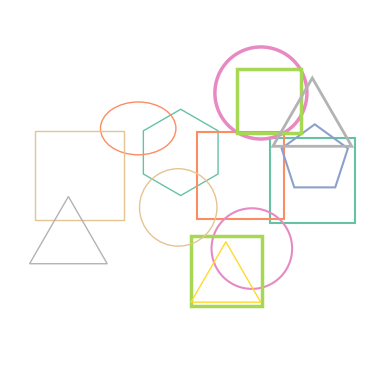[{"shape": "square", "thickness": 1.5, "radius": 0.55, "center": [0.811, 0.53]}, {"shape": "hexagon", "thickness": 1, "radius": 0.56, "center": [0.469, 0.604]}, {"shape": "square", "thickness": 1.5, "radius": 0.56, "center": [0.625, 0.545]}, {"shape": "oval", "thickness": 1, "radius": 0.49, "center": [0.359, 0.667]}, {"shape": "pentagon", "thickness": 1.5, "radius": 0.45, "center": [0.818, 0.587]}, {"shape": "circle", "thickness": 2.5, "radius": 0.6, "center": [0.678, 0.758]}, {"shape": "circle", "thickness": 1.5, "radius": 0.52, "center": [0.654, 0.354]}, {"shape": "square", "thickness": 2.5, "radius": 0.42, "center": [0.699, 0.737]}, {"shape": "square", "thickness": 2.5, "radius": 0.46, "center": [0.588, 0.296]}, {"shape": "triangle", "thickness": 1, "radius": 0.52, "center": [0.587, 0.267]}, {"shape": "square", "thickness": 1, "radius": 0.58, "center": [0.206, 0.544]}, {"shape": "circle", "thickness": 1, "radius": 0.5, "center": [0.463, 0.461]}, {"shape": "triangle", "thickness": 2, "radius": 0.59, "center": [0.811, 0.679]}, {"shape": "triangle", "thickness": 1, "radius": 0.58, "center": [0.178, 0.373]}]